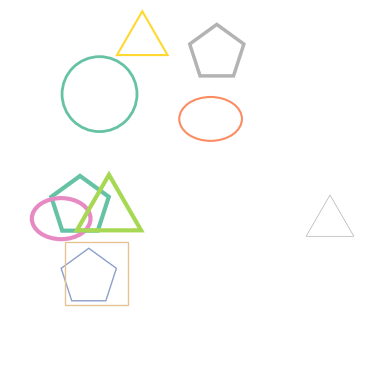[{"shape": "pentagon", "thickness": 3, "radius": 0.39, "center": [0.208, 0.464]}, {"shape": "circle", "thickness": 2, "radius": 0.49, "center": [0.259, 0.756]}, {"shape": "oval", "thickness": 1.5, "radius": 0.41, "center": [0.547, 0.691]}, {"shape": "pentagon", "thickness": 1, "radius": 0.38, "center": [0.231, 0.28]}, {"shape": "oval", "thickness": 3, "radius": 0.38, "center": [0.159, 0.432]}, {"shape": "triangle", "thickness": 3, "radius": 0.48, "center": [0.283, 0.45]}, {"shape": "triangle", "thickness": 1.5, "radius": 0.38, "center": [0.37, 0.895]}, {"shape": "square", "thickness": 1, "radius": 0.41, "center": [0.25, 0.29]}, {"shape": "triangle", "thickness": 0.5, "radius": 0.36, "center": [0.857, 0.422]}, {"shape": "pentagon", "thickness": 2.5, "radius": 0.37, "center": [0.563, 0.863]}]